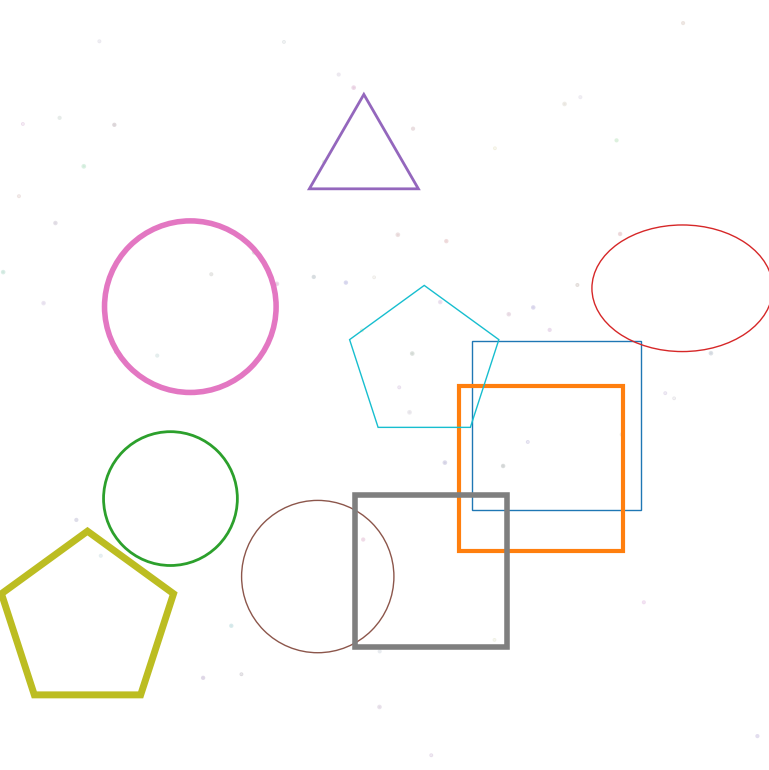[{"shape": "square", "thickness": 0.5, "radius": 0.55, "center": [0.722, 0.447]}, {"shape": "square", "thickness": 1.5, "radius": 0.53, "center": [0.702, 0.392]}, {"shape": "circle", "thickness": 1, "radius": 0.43, "center": [0.221, 0.352]}, {"shape": "oval", "thickness": 0.5, "radius": 0.59, "center": [0.886, 0.626]}, {"shape": "triangle", "thickness": 1, "radius": 0.41, "center": [0.473, 0.796]}, {"shape": "circle", "thickness": 0.5, "radius": 0.49, "center": [0.413, 0.251]}, {"shape": "circle", "thickness": 2, "radius": 0.56, "center": [0.247, 0.602]}, {"shape": "square", "thickness": 2, "radius": 0.49, "center": [0.559, 0.259]}, {"shape": "pentagon", "thickness": 2.5, "radius": 0.59, "center": [0.114, 0.193]}, {"shape": "pentagon", "thickness": 0.5, "radius": 0.51, "center": [0.551, 0.527]}]